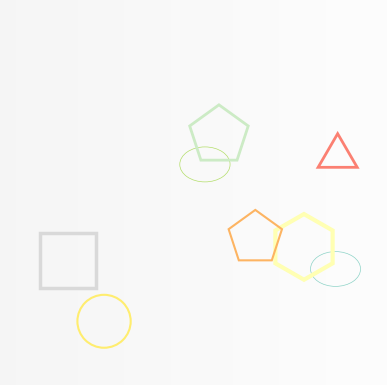[{"shape": "oval", "thickness": 0.5, "radius": 0.32, "center": [0.866, 0.301]}, {"shape": "hexagon", "thickness": 3, "radius": 0.43, "center": [0.785, 0.359]}, {"shape": "triangle", "thickness": 2, "radius": 0.29, "center": [0.871, 0.595]}, {"shape": "pentagon", "thickness": 1.5, "radius": 0.36, "center": [0.659, 0.382]}, {"shape": "oval", "thickness": 0.5, "radius": 0.32, "center": [0.529, 0.573]}, {"shape": "square", "thickness": 2.5, "radius": 0.36, "center": [0.176, 0.324]}, {"shape": "pentagon", "thickness": 2, "radius": 0.4, "center": [0.565, 0.648]}, {"shape": "circle", "thickness": 1.5, "radius": 0.34, "center": [0.269, 0.166]}]